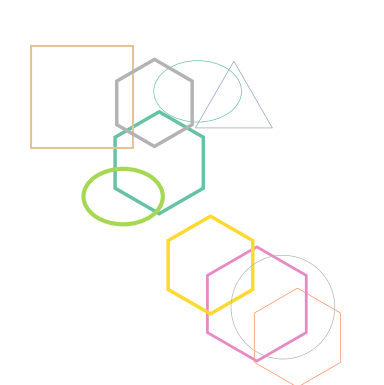[{"shape": "oval", "thickness": 0.5, "radius": 0.57, "center": [0.513, 0.763]}, {"shape": "hexagon", "thickness": 2.5, "radius": 0.66, "center": [0.414, 0.577]}, {"shape": "hexagon", "thickness": 0.5, "radius": 0.64, "center": [0.773, 0.123]}, {"shape": "triangle", "thickness": 0.5, "radius": 0.58, "center": [0.607, 0.726]}, {"shape": "hexagon", "thickness": 2, "radius": 0.74, "center": [0.667, 0.21]}, {"shape": "oval", "thickness": 3, "radius": 0.51, "center": [0.32, 0.489]}, {"shape": "hexagon", "thickness": 2.5, "radius": 0.63, "center": [0.547, 0.312]}, {"shape": "square", "thickness": 1.5, "radius": 0.66, "center": [0.212, 0.748]}, {"shape": "circle", "thickness": 0.5, "radius": 0.67, "center": [0.735, 0.202]}, {"shape": "hexagon", "thickness": 2.5, "radius": 0.57, "center": [0.401, 0.733]}]